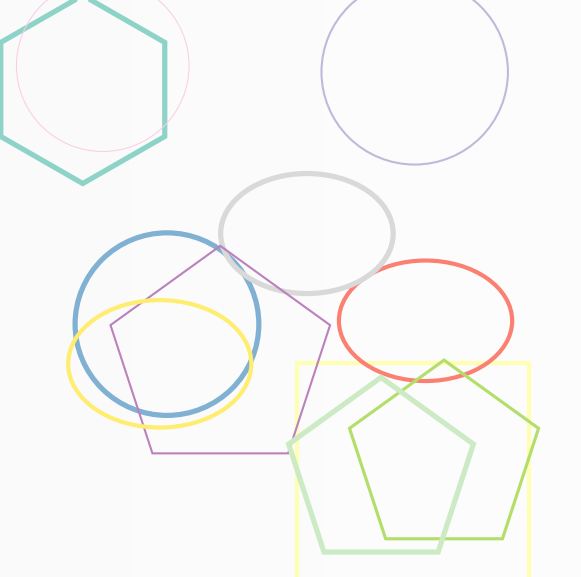[{"shape": "hexagon", "thickness": 2.5, "radius": 0.81, "center": [0.142, 0.844]}, {"shape": "square", "thickness": 2, "radius": 1.0, "center": [0.711, 0.172]}, {"shape": "circle", "thickness": 1, "radius": 0.8, "center": [0.713, 0.875]}, {"shape": "oval", "thickness": 2, "radius": 0.75, "center": [0.732, 0.444]}, {"shape": "circle", "thickness": 2.5, "radius": 0.79, "center": [0.287, 0.438]}, {"shape": "pentagon", "thickness": 1.5, "radius": 0.86, "center": [0.764, 0.205]}, {"shape": "circle", "thickness": 0.5, "radius": 0.74, "center": [0.177, 0.885]}, {"shape": "oval", "thickness": 2.5, "radius": 0.74, "center": [0.528, 0.595]}, {"shape": "pentagon", "thickness": 1, "radius": 0.99, "center": [0.379, 0.375]}, {"shape": "pentagon", "thickness": 2.5, "radius": 0.84, "center": [0.656, 0.178]}, {"shape": "oval", "thickness": 2, "radius": 0.79, "center": [0.275, 0.369]}]